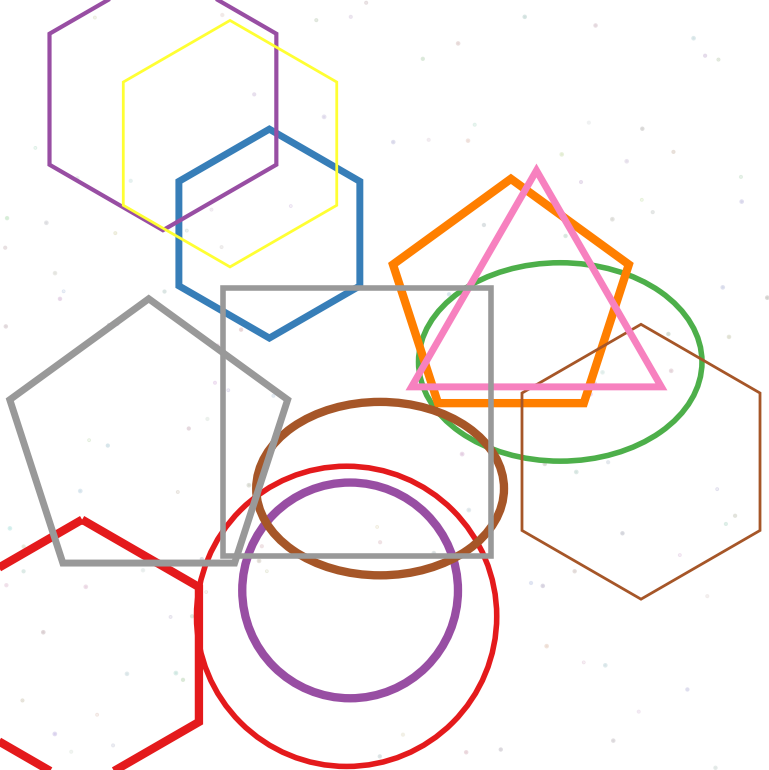[{"shape": "hexagon", "thickness": 3, "radius": 0.88, "center": [0.107, 0.15]}, {"shape": "circle", "thickness": 2, "radius": 0.97, "center": [0.45, 0.2]}, {"shape": "hexagon", "thickness": 2.5, "radius": 0.68, "center": [0.35, 0.697]}, {"shape": "oval", "thickness": 2, "radius": 0.92, "center": [0.728, 0.53]}, {"shape": "hexagon", "thickness": 1.5, "radius": 0.85, "center": [0.212, 0.871]}, {"shape": "circle", "thickness": 3, "radius": 0.7, "center": [0.455, 0.233]}, {"shape": "pentagon", "thickness": 3, "radius": 0.81, "center": [0.664, 0.607]}, {"shape": "hexagon", "thickness": 1, "radius": 0.8, "center": [0.299, 0.813]}, {"shape": "hexagon", "thickness": 1, "radius": 0.89, "center": [0.832, 0.4]}, {"shape": "oval", "thickness": 3, "radius": 0.8, "center": [0.494, 0.365]}, {"shape": "triangle", "thickness": 2.5, "radius": 0.94, "center": [0.697, 0.591]}, {"shape": "pentagon", "thickness": 2.5, "radius": 0.95, "center": [0.193, 0.422]}, {"shape": "square", "thickness": 2, "radius": 0.87, "center": [0.464, 0.452]}]